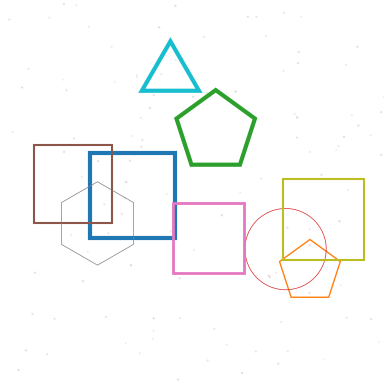[{"shape": "square", "thickness": 3, "radius": 0.55, "center": [0.345, 0.491]}, {"shape": "pentagon", "thickness": 1, "radius": 0.41, "center": [0.805, 0.295]}, {"shape": "pentagon", "thickness": 3, "radius": 0.54, "center": [0.56, 0.659]}, {"shape": "circle", "thickness": 0.5, "radius": 0.53, "center": [0.742, 0.353]}, {"shape": "square", "thickness": 1.5, "radius": 0.51, "center": [0.19, 0.521]}, {"shape": "square", "thickness": 2, "radius": 0.46, "center": [0.542, 0.382]}, {"shape": "hexagon", "thickness": 0.5, "radius": 0.54, "center": [0.253, 0.42]}, {"shape": "square", "thickness": 1.5, "radius": 0.53, "center": [0.84, 0.43]}, {"shape": "triangle", "thickness": 3, "radius": 0.43, "center": [0.443, 0.807]}]